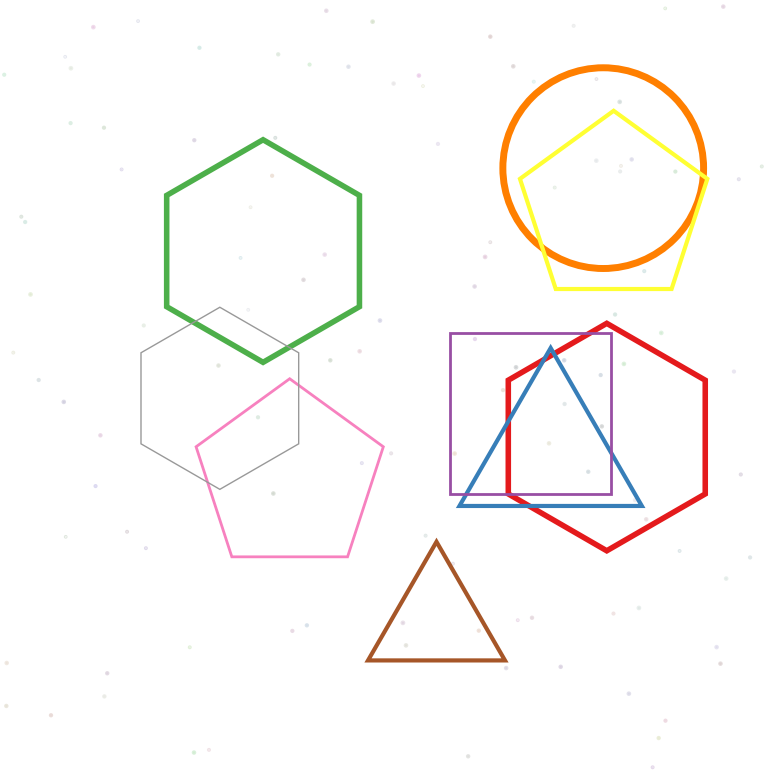[{"shape": "hexagon", "thickness": 2, "radius": 0.74, "center": [0.788, 0.432]}, {"shape": "triangle", "thickness": 1.5, "radius": 0.68, "center": [0.715, 0.411]}, {"shape": "hexagon", "thickness": 2, "radius": 0.72, "center": [0.342, 0.674]}, {"shape": "square", "thickness": 1, "radius": 0.52, "center": [0.689, 0.463]}, {"shape": "circle", "thickness": 2.5, "radius": 0.65, "center": [0.783, 0.782]}, {"shape": "pentagon", "thickness": 1.5, "radius": 0.64, "center": [0.797, 0.728]}, {"shape": "triangle", "thickness": 1.5, "radius": 0.51, "center": [0.567, 0.194]}, {"shape": "pentagon", "thickness": 1, "radius": 0.64, "center": [0.376, 0.38]}, {"shape": "hexagon", "thickness": 0.5, "radius": 0.59, "center": [0.286, 0.483]}]